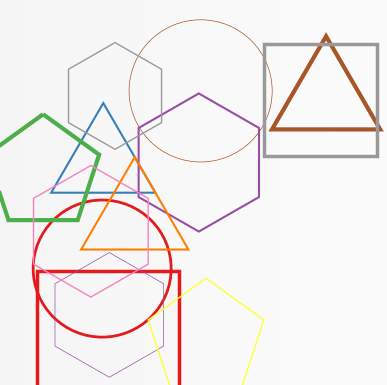[{"shape": "square", "thickness": 2.5, "radius": 0.91, "center": [0.278, 0.113]}, {"shape": "circle", "thickness": 2, "radius": 0.89, "center": [0.264, 0.302]}, {"shape": "triangle", "thickness": 1.5, "radius": 0.78, "center": [0.267, 0.577]}, {"shape": "pentagon", "thickness": 3, "radius": 0.76, "center": [0.111, 0.551]}, {"shape": "hexagon", "thickness": 1.5, "radius": 0.9, "center": [0.513, 0.578]}, {"shape": "hexagon", "thickness": 0.5, "radius": 0.81, "center": [0.282, 0.182]}, {"shape": "triangle", "thickness": 1.5, "radius": 0.8, "center": [0.348, 0.432]}, {"shape": "pentagon", "thickness": 1, "radius": 0.78, "center": [0.532, 0.121]}, {"shape": "circle", "thickness": 0.5, "radius": 0.92, "center": [0.518, 0.764]}, {"shape": "triangle", "thickness": 3, "radius": 0.81, "center": [0.841, 0.744]}, {"shape": "hexagon", "thickness": 1, "radius": 0.85, "center": [0.234, 0.399]}, {"shape": "square", "thickness": 2.5, "radius": 0.73, "center": [0.827, 0.741]}, {"shape": "hexagon", "thickness": 1, "radius": 0.69, "center": [0.297, 0.751]}]